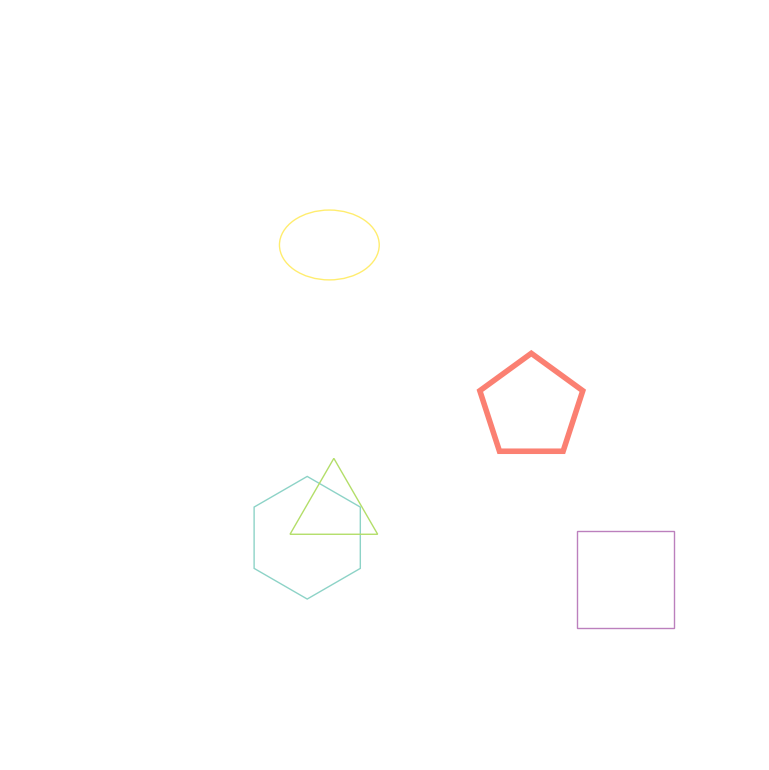[{"shape": "hexagon", "thickness": 0.5, "radius": 0.4, "center": [0.399, 0.302]}, {"shape": "pentagon", "thickness": 2, "radius": 0.35, "center": [0.69, 0.471]}, {"shape": "triangle", "thickness": 0.5, "radius": 0.33, "center": [0.434, 0.339]}, {"shape": "square", "thickness": 0.5, "radius": 0.32, "center": [0.812, 0.248]}, {"shape": "oval", "thickness": 0.5, "radius": 0.32, "center": [0.428, 0.682]}]